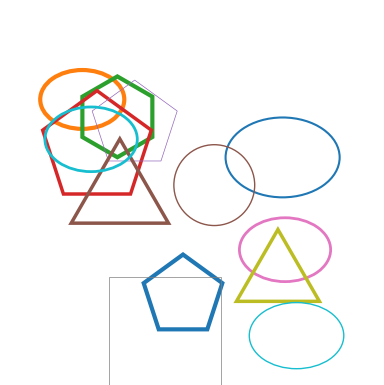[{"shape": "oval", "thickness": 1.5, "radius": 0.74, "center": [0.734, 0.591]}, {"shape": "pentagon", "thickness": 3, "radius": 0.54, "center": [0.475, 0.231]}, {"shape": "oval", "thickness": 3, "radius": 0.55, "center": [0.214, 0.742]}, {"shape": "hexagon", "thickness": 3, "radius": 0.52, "center": [0.305, 0.697]}, {"shape": "pentagon", "thickness": 2.5, "radius": 0.74, "center": [0.252, 0.616]}, {"shape": "pentagon", "thickness": 0.5, "radius": 0.58, "center": [0.35, 0.676]}, {"shape": "triangle", "thickness": 2.5, "radius": 0.73, "center": [0.311, 0.493]}, {"shape": "circle", "thickness": 1, "radius": 0.52, "center": [0.557, 0.519]}, {"shape": "oval", "thickness": 2, "radius": 0.59, "center": [0.74, 0.351]}, {"shape": "square", "thickness": 0.5, "radius": 0.73, "center": [0.428, 0.135]}, {"shape": "triangle", "thickness": 2.5, "radius": 0.62, "center": [0.722, 0.279]}, {"shape": "oval", "thickness": 2, "radius": 0.6, "center": [0.237, 0.638]}, {"shape": "oval", "thickness": 1, "radius": 0.61, "center": [0.77, 0.128]}]